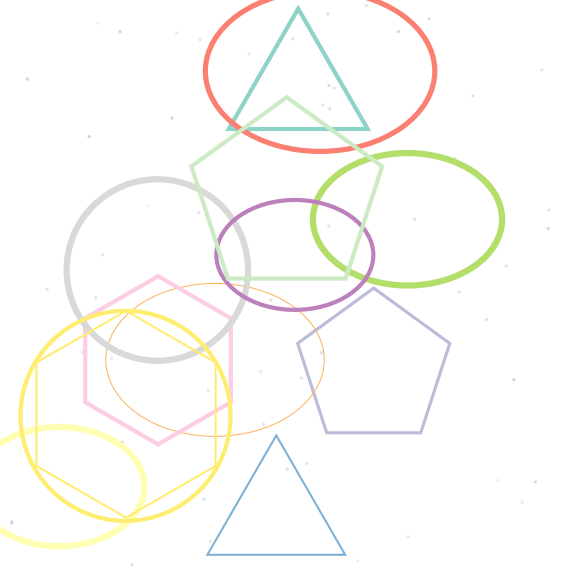[{"shape": "triangle", "thickness": 2, "radius": 0.69, "center": [0.516, 0.845]}, {"shape": "oval", "thickness": 3, "radius": 0.74, "center": [0.102, 0.156]}, {"shape": "pentagon", "thickness": 1.5, "radius": 0.69, "center": [0.647, 0.362]}, {"shape": "oval", "thickness": 2.5, "radius": 0.99, "center": [0.554, 0.876]}, {"shape": "triangle", "thickness": 1, "radius": 0.69, "center": [0.478, 0.107]}, {"shape": "oval", "thickness": 0.5, "radius": 0.95, "center": [0.372, 0.376]}, {"shape": "oval", "thickness": 3, "radius": 0.82, "center": [0.706, 0.619]}, {"shape": "hexagon", "thickness": 2, "radius": 0.73, "center": [0.274, 0.375]}, {"shape": "circle", "thickness": 3, "radius": 0.79, "center": [0.272, 0.532]}, {"shape": "oval", "thickness": 2, "radius": 0.68, "center": [0.511, 0.558]}, {"shape": "pentagon", "thickness": 2, "radius": 0.87, "center": [0.497, 0.657]}, {"shape": "circle", "thickness": 2, "radius": 0.91, "center": [0.217, 0.279]}, {"shape": "hexagon", "thickness": 1, "radius": 0.9, "center": [0.218, 0.282]}]